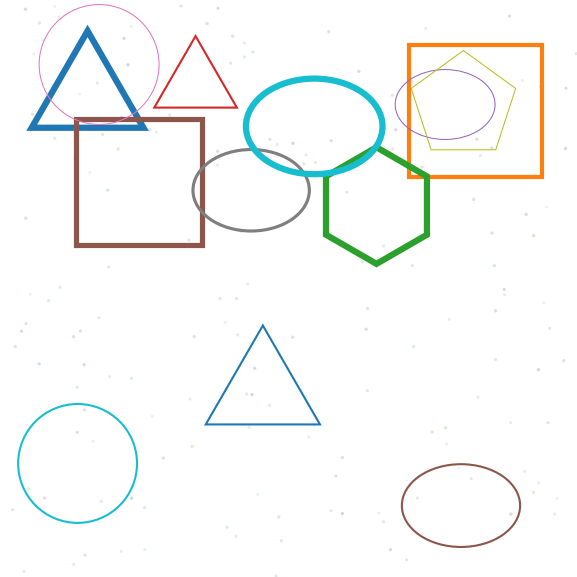[{"shape": "triangle", "thickness": 3, "radius": 0.56, "center": [0.152, 0.834]}, {"shape": "triangle", "thickness": 1, "radius": 0.57, "center": [0.455, 0.321]}, {"shape": "square", "thickness": 2, "radius": 0.57, "center": [0.823, 0.807]}, {"shape": "hexagon", "thickness": 3, "radius": 0.5, "center": [0.652, 0.643]}, {"shape": "triangle", "thickness": 1, "radius": 0.41, "center": [0.339, 0.854]}, {"shape": "oval", "thickness": 0.5, "radius": 0.43, "center": [0.771, 0.818]}, {"shape": "oval", "thickness": 1, "radius": 0.51, "center": [0.798, 0.124]}, {"shape": "square", "thickness": 2.5, "radius": 0.55, "center": [0.24, 0.684]}, {"shape": "circle", "thickness": 0.5, "radius": 0.52, "center": [0.172, 0.887]}, {"shape": "oval", "thickness": 1.5, "radius": 0.5, "center": [0.435, 0.67]}, {"shape": "pentagon", "thickness": 0.5, "radius": 0.48, "center": [0.802, 0.817]}, {"shape": "oval", "thickness": 3, "radius": 0.59, "center": [0.544, 0.78]}, {"shape": "circle", "thickness": 1, "radius": 0.51, "center": [0.134, 0.197]}]